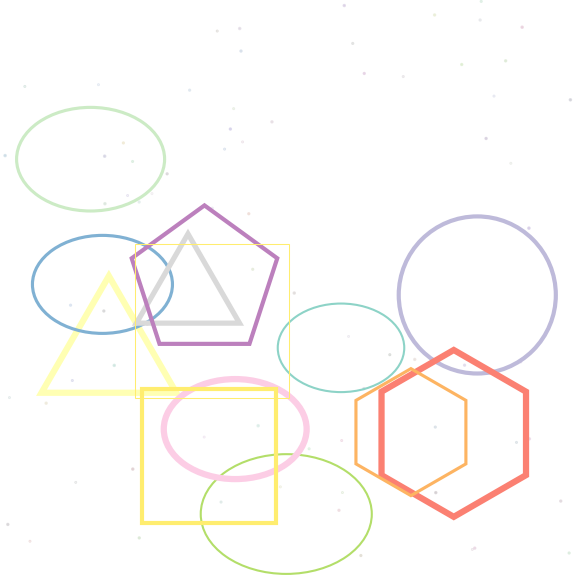[{"shape": "oval", "thickness": 1, "radius": 0.55, "center": [0.59, 0.397]}, {"shape": "triangle", "thickness": 3, "radius": 0.67, "center": [0.189, 0.386]}, {"shape": "circle", "thickness": 2, "radius": 0.68, "center": [0.826, 0.488]}, {"shape": "hexagon", "thickness": 3, "radius": 0.72, "center": [0.786, 0.249]}, {"shape": "oval", "thickness": 1.5, "radius": 0.61, "center": [0.177, 0.507]}, {"shape": "hexagon", "thickness": 1.5, "radius": 0.55, "center": [0.712, 0.251]}, {"shape": "oval", "thickness": 1, "radius": 0.74, "center": [0.496, 0.109]}, {"shape": "oval", "thickness": 3, "radius": 0.62, "center": [0.407, 0.256]}, {"shape": "triangle", "thickness": 2.5, "radius": 0.52, "center": [0.325, 0.491]}, {"shape": "pentagon", "thickness": 2, "radius": 0.66, "center": [0.354, 0.511]}, {"shape": "oval", "thickness": 1.5, "radius": 0.64, "center": [0.157, 0.723]}, {"shape": "square", "thickness": 2, "radius": 0.58, "center": [0.362, 0.209]}, {"shape": "square", "thickness": 0.5, "radius": 0.67, "center": [0.367, 0.444]}]